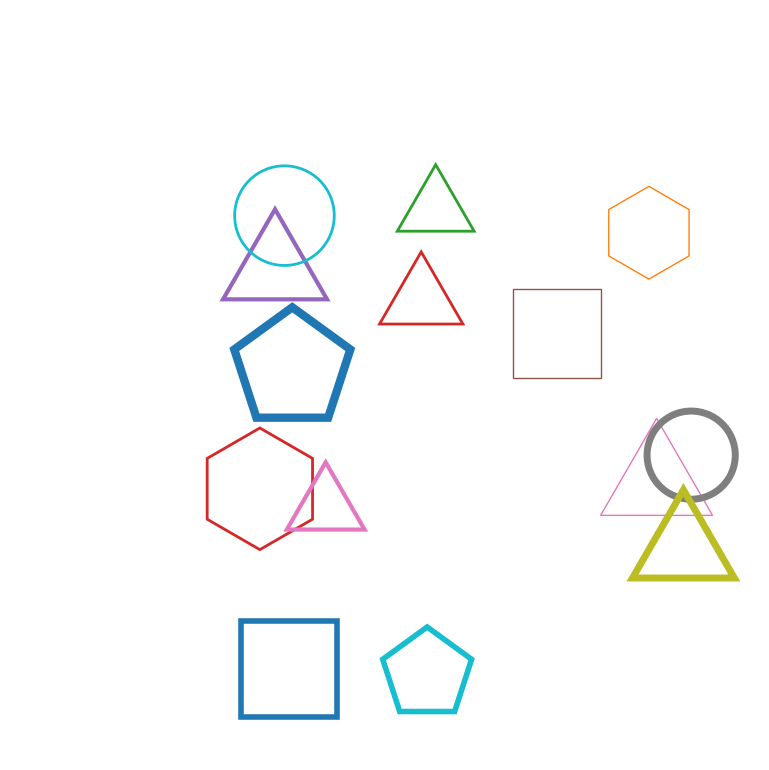[{"shape": "square", "thickness": 2, "radius": 0.31, "center": [0.376, 0.131]}, {"shape": "pentagon", "thickness": 3, "radius": 0.4, "center": [0.38, 0.522]}, {"shape": "hexagon", "thickness": 0.5, "radius": 0.3, "center": [0.843, 0.698]}, {"shape": "triangle", "thickness": 1, "radius": 0.29, "center": [0.566, 0.729]}, {"shape": "triangle", "thickness": 1, "radius": 0.31, "center": [0.547, 0.61]}, {"shape": "hexagon", "thickness": 1, "radius": 0.39, "center": [0.337, 0.365]}, {"shape": "triangle", "thickness": 1.5, "radius": 0.39, "center": [0.357, 0.65]}, {"shape": "square", "thickness": 0.5, "radius": 0.29, "center": [0.723, 0.567]}, {"shape": "triangle", "thickness": 1.5, "radius": 0.29, "center": [0.423, 0.341]}, {"shape": "triangle", "thickness": 0.5, "radius": 0.42, "center": [0.853, 0.373]}, {"shape": "circle", "thickness": 2.5, "radius": 0.29, "center": [0.898, 0.409]}, {"shape": "triangle", "thickness": 2.5, "radius": 0.38, "center": [0.888, 0.288]}, {"shape": "pentagon", "thickness": 2, "radius": 0.3, "center": [0.555, 0.125]}, {"shape": "circle", "thickness": 1, "radius": 0.32, "center": [0.369, 0.72]}]